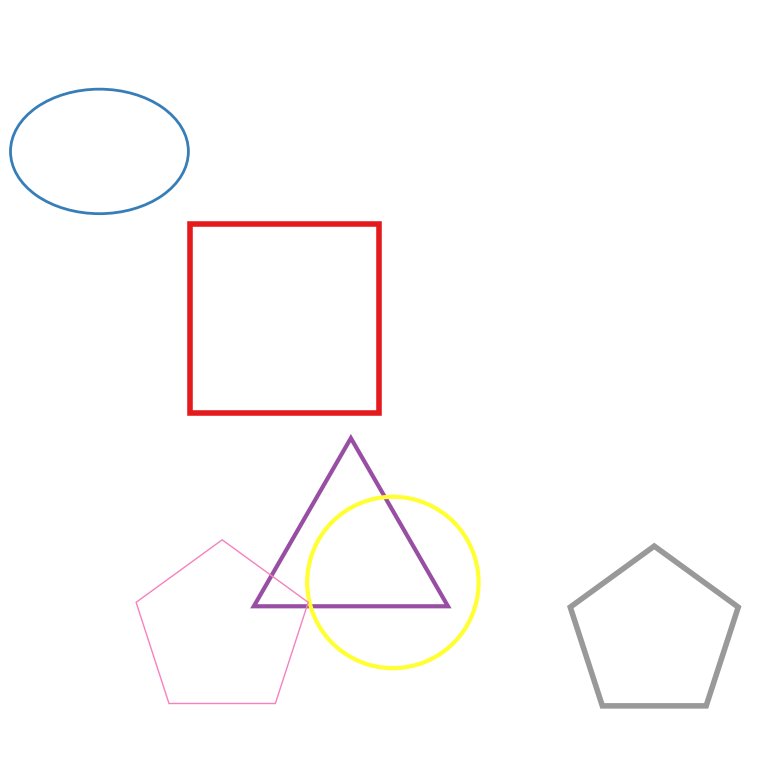[{"shape": "square", "thickness": 2, "radius": 0.61, "center": [0.37, 0.587]}, {"shape": "oval", "thickness": 1, "radius": 0.58, "center": [0.129, 0.803]}, {"shape": "triangle", "thickness": 1.5, "radius": 0.73, "center": [0.456, 0.285]}, {"shape": "circle", "thickness": 1.5, "radius": 0.56, "center": [0.51, 0.244]}, {"shape": "pentagon", "thickness": 0.5, "radius": 0.59, "center": [0.289, 0.181]}, {"shape": "pentagon", "thickness": 2, "radius": 0.57, "center": [0.85, 0.176]}]